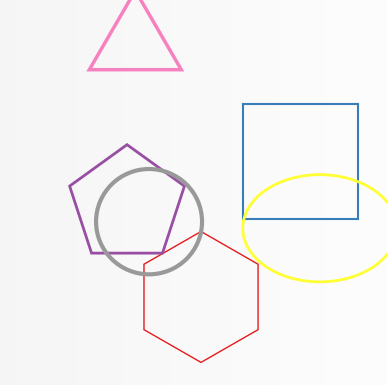[{"shape": "hexagon", "thickness": 1, "radius": 0.85, "center": [0.519, 0.229]}, {"shape": "square", "thickness": 1.5, "radius": 0.75, "center": [0.776, 0.582]}, {"shape": "pentagon", "thickness": 2, "radius": 0.78, "center": [0.328, 0.469]}, {"shape": "oval", "thickness": 2, "radius": 0.99, "center": [0.825, 0.407]}, {"shape": "triangle", "thickness": 2.5, "radius": 0.69, "center": [0.349, 0.887]}, {"shape": "circle", "thickness": 3, "radius": 0.68, "center": [0.385, 0.424]}]